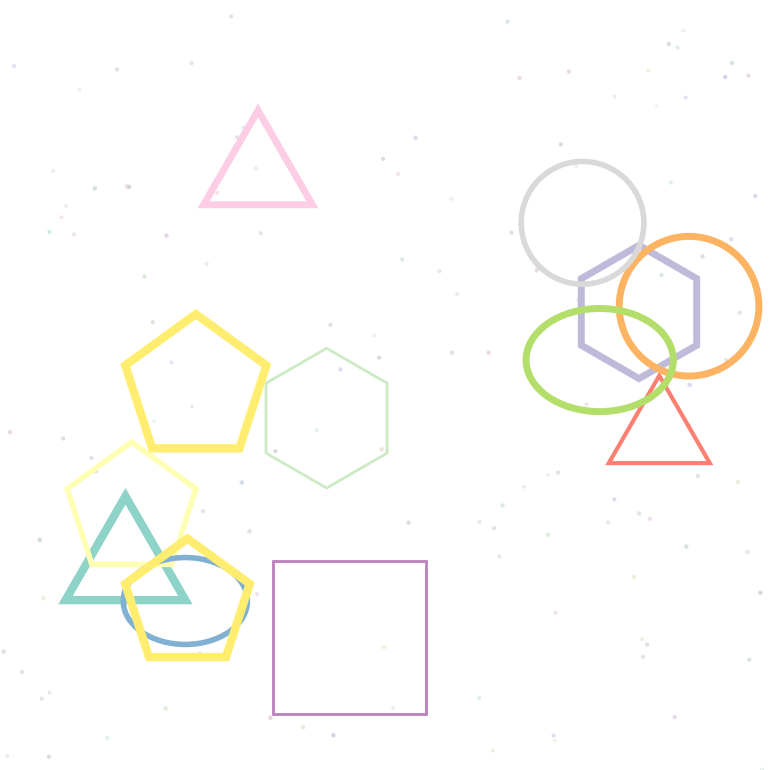[{"shape": "triangle", "thickness": 3, "radius": 0.45, "center": [0.163, 0.266]}, {"shape": "pentagon", "thickness": 2, "radius": 0.44, "center": [0.171, 0.338]}, {"shape": "hexagon", "thickness": 2.5, "radius": 0.43, "center": [0.83, 0.595]}, {"shape": "triangle", "thickness": 1.5, "radius": 0.38, "center": [0.856, 0.436]}, {"shape": "oval", "thickness": 2, "radius": 0.4, "center": [0.241, 0.219]}, {"shape": "circle", "thickness": 2.5, "radius": 0.45, "center": [0.895, 0.602]}, {"shape": "oval", "thickness": 2.5, "radius": 0.48, "center": [0.779, 0.532]}, {"shape": "triangle", "thickness": 2.5, "radius": 0.41, "center": [0.335, 0.775]}, {"shape": "circle", "thickness": 2, "radius": 0.4, "center": [0.757, 0.711]}, {"shape": "square", "thickness": 1, "radius": 0.5, "center": [0.454, 0.172]}, {"shape": "hexagon", "thickness": 1, "radius": 0.45, "center": [0.424, 0.457]}, {"shape": "pentagon", "thickness": 3, "radius": 0.48, "center": [0.254, 0.496]}, {"shape": "pentagon", "thickness": 3, "radius": 0.43, "center": [0.243, 0.215]}]